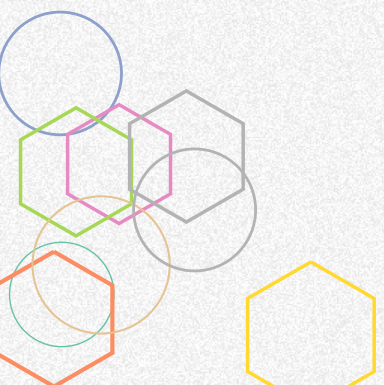[{"shape": "circle", "thickness": 1, "radius": 0.68, "center": [0.16, 0.235]}, {"shape": "hexagon", "thickness": 3, "radius": 0.88, "center": [0.14, 0.171]}, {"shape": "circle", "thickness": 2, "radius": 0.8, "center": [0.156, 0.809]}, {"shape": "hexagon", "thickness": 2.5, "radius": 0.77, "center": [0.309, 0.574]}, {"shape": "hexagon", "thickness": 2.5, "radius": 0.83, "center": [0.198, 0.554]}, {"shape": "hexagon", "thickness": 2.5, "radius": 0.95, "center": [0.808, 0.13]}, {"shape": "circle", "thickness": 1.5, "radius": 0.89, "center": [0.263, 0.312]}, {"shape": "circle", "thickness": 2, "radius": 0.79, "center": [0.506, 0.455]}, {"shape": "hexagon", "thickness": 2.5, "radius": 0.85, "center": [0.484, 0.594]}]